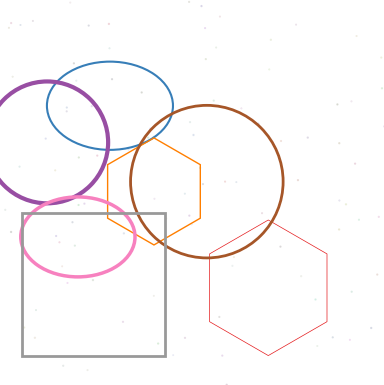[{"shape": "hexagon", "thickness": 0.5, "radius": 0.88, "center": [0.697, 0.253]}, {"shape": "oval", "thickness": 1.5, "radius": 0.82, "center": [0.286, 0.725]}, {"shape": "circle", "thickness": 3, "radius": 0.79, "center": [0.123, 0.63]}, {"shape": "hexagon", "thickness": 1, "radius": 0.69, "center": [0.4, 0.503]}, {"shape": "circle", "thickness": 2, "radius": 0.99, "center": [0.537, 0.528]}, {"shape": "oval", "thickness": 2.5, "radius": 0.74, "center": [0.202, 0.385]}, {"shape": "square", "thickness": 2, "radius": 0.93, "center": [0.243, 0.26]}]